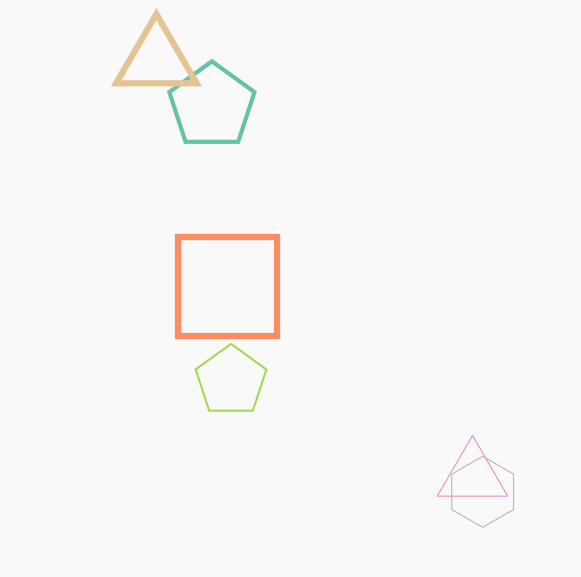[{"shape": "pentagon", "thickness": 2, "radius": 0.39, "center": [0.365, 0.816]}, {"shape": "square", "thickness": 3, "radius": 0.43, "center": [0.391, 0.503]}, {"shape": "triangle", "thickness": 0.5, "radius": 0.35, "center": [0.813, 0.175]}, {"shape": "pentagon", "thickness": 1, "radius": 0.32, "center": [0.397, 0.34]}, {"shape": "triangle", "thickness": 3, "radius": 0.4, "center": [0.269, 0.895]}, {"shape": "hexagon", "thickness": 0.5, "radius": 0.31, "center": [0.83, 0.147]}]